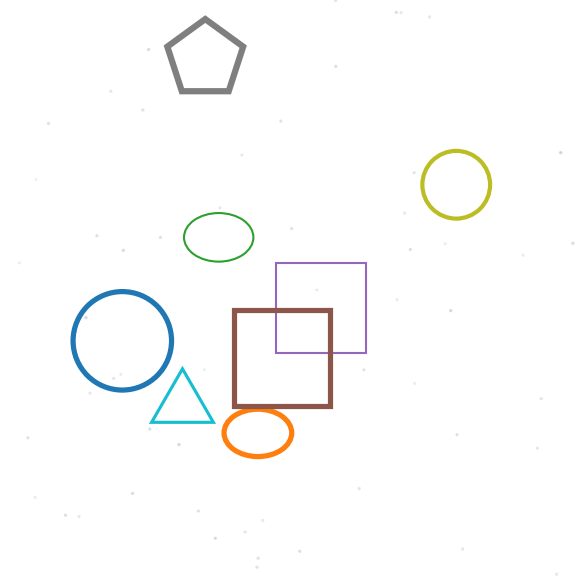[{"shape": "circle", "thickness": 2.5, "radius": 0.43, "center": [0.212, 0.409]}, {"shape": "oval", "thickness": 2.5, "radius": 0.29, "center": [0.447, 0.25]}, {"shape": "oval", "thickness": 1, "radius": 0.3, "center": [0.379, 0.588]}, {"shape": "square", "thickness": 1, "radius": 0.39, "center": [0.556, 0.465]}, {"shape": "square", "thickness": 2.5, "radius": 0.42, "center": [0.488, 0.38]}, {"shape": "pentagon", "thickness": 3, "radius": 0.35, "center": [0.355, 0.897]}, {"shape": "circle", "thickness": 2, "radius": 0.29, "center": [0.79, 0.679]}, {"shape": "triangle", "thickness": 1.5, "radius": 0.31, "center": [0.316, 0.299]}]